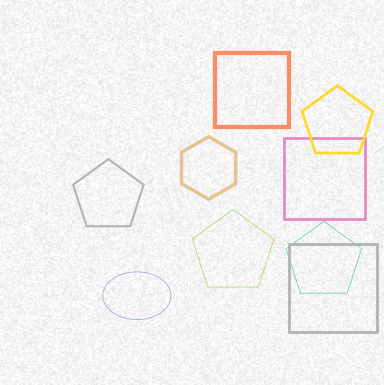[{"shape": "pentagon", "thickness": 0.5, "radius": 0.52, "center": [0.841, 0.322]}, {"shape": "square", "thickness": 3, "radius": 0.48, "center": [0.654, 0.766]}, {"shape": "oval", "thickness": 0.5, "radius": 0.44, "center": [0.356, 0.232]}, {"shape": "square", "thickness": 2, "radius": 0.52, "center": [0.844, 0.536]}, {"shape": "pentagon", "thickness": 0.5, "radius": 0.56, "center": [0.605, 0.345]}, {"shape": "pentagon", "thickness": 2, "radius": 0.48, "center": [0.877, 0.681]}, {"shape": "hexagon", "thickness": 2.5, "radius": 0.41, "center": [0.542, 0.564]}, {"shape": "pentagon", "thickness": 1.5, "radius": 0.48, "center": [0.282, 0.49]}, {"shape": "square", "thickness": 2, "radius": 0.57, "center": [0.866, 0.252]}]